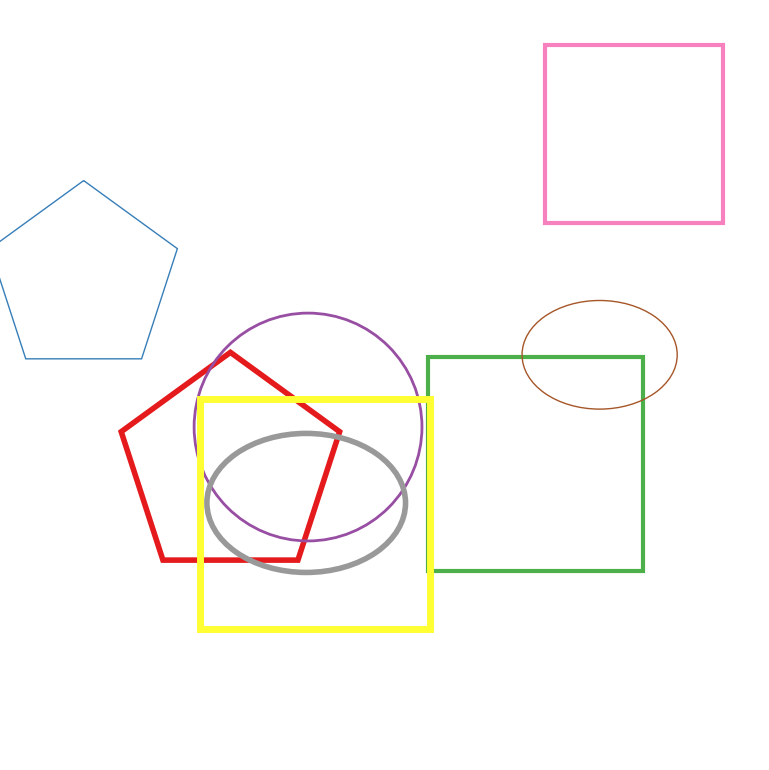[{"shape": "pentagon", "thickness": 2, "radius": 0.75, "center": [0.299, 0.393]}, {"shape": "pentagon", "thickness": 0.5, "radius": 0.64, "center": [0.109, 0.638]}, {"shape": "square", "thickness": 1.5, "radius": 0.7, "center": [0.696, 0.397]}, {"shape": "circle", "thickness": 1, "radius": 0.74, "center": [0.4, 0.445]}, {"shape": "square", "thickness": 2.5, "radius": 0.75, "center": [0.41, 0.333]}, {"shape": "oval", "thickness": 0.5, "radius": 0.5, "center": [0.779, 0.539]}, {"shape": "square", "thickness": 1.5, "radius": 0.58, "center": [0.824, 0.826]}, {"shape": "oval", "thickness": 2, "radius": 0.64, "center": [0.398, 0.347]}]